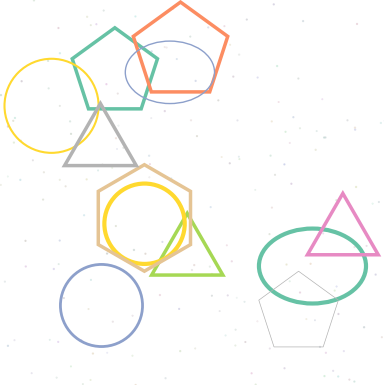[{"shape": "pentagon", "thickness": 2.5, "radius": 0.58, "center": [0.298, 0.811]}, {"shape": "oval", "thickness": 3, "radius": 0.7, "center": [0.812, 0.309]}, {"shape": "pentagon", "thickness": 2.5, "radius": 0.64, "center": [0.469, 0.866]}, {"shape": "oval", "thickness": 1, "radius": 0.58, "center": [0.441, 0.812]}, {"shape": "circle", "thickness": 2, "radius": 0.53, "center": [0.264, 0.207]}, {"shape": "triangle", "thickness": 2.5, "radius": 0.53, "center": [0.89, 0.391]}, {"shape": "triangle", "thickness": 2.5, "radius": 0.53, "center": [0.486, 0.339]}, {"shape": "circle", "thickness": 1.5, "radius": 0.61, "center": [0.134, 0.725]}, {"shape": "circle", "thickness": 3, "radius": 0.52, "center": [0.375, 0.419]}, {"shape": "hexagon", "thickness": 2.5, "radius": 0.69, "center": [0.375, 0.434]}, {"shape": "pentagon", "thickness": 0.5, "radius": 0.54, "center": [0.776, 0.187]}, {"shape": "triangle", "thickness": 2.5, "radius": 0.54, "center": [0.261, 0.624]}]